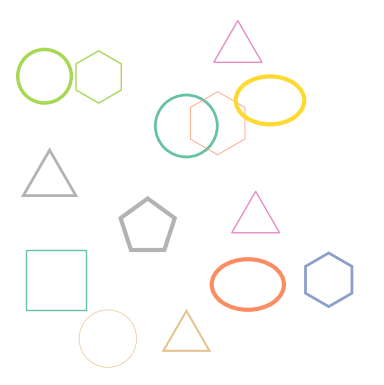[{"shape": "square", "thickness": 1, "radius": 0.39, "center": [0.146, 0.273]}, {"shape": "circle", "thickness": 2, "radius": 0.4, "center": [0.484, 0.673]}, {"shape": "oval", "thickness": 3, "radius": 0.47, "center": [0.644, 0.261]}, {"shape": "hexagon", "thickness": 0.5, "radius": 0.41, "center": [0.565, 0.68]}, {"shape": "hexagon", "thickness": 2, "radius": 0.35, "center": [0.854, 0.273]}, {"shape": "triangle", "thickness": 1, "radius": 0.36, "center": [0.618, 0.874]}, {"shape": "triangle", "thickness": 1, "radius": 0.36, "center": [0.664, 0.431]}, {"shape": "hexagon", "thickness": 1, "radius": 0.34, "center": [0.256, 0.8]}, {"shape": "circle", "thickness": 2.5, "radius": 0.35, "center": [0.116, 0.802]}, {"shape": "oval", "thickness": 3, "radius": 0.44, "center": [0.701, 0.739]}, {"shape": "triangle", "thickness": 1.5, "radius": 0.35, "center": [0.484, 0.123]}, {"shape": "circle", "thickness": 0.5, "radius": 0.37, "center": [0.28, 0.121]}, {"shape": "triangle", "thickness": 2, "radius": 0.39, "center": [0.129, 0.531]}, {"shape": "pentagon", "thickness": 3, "radius": 0.37, "center": [0.384, 0.41]}]